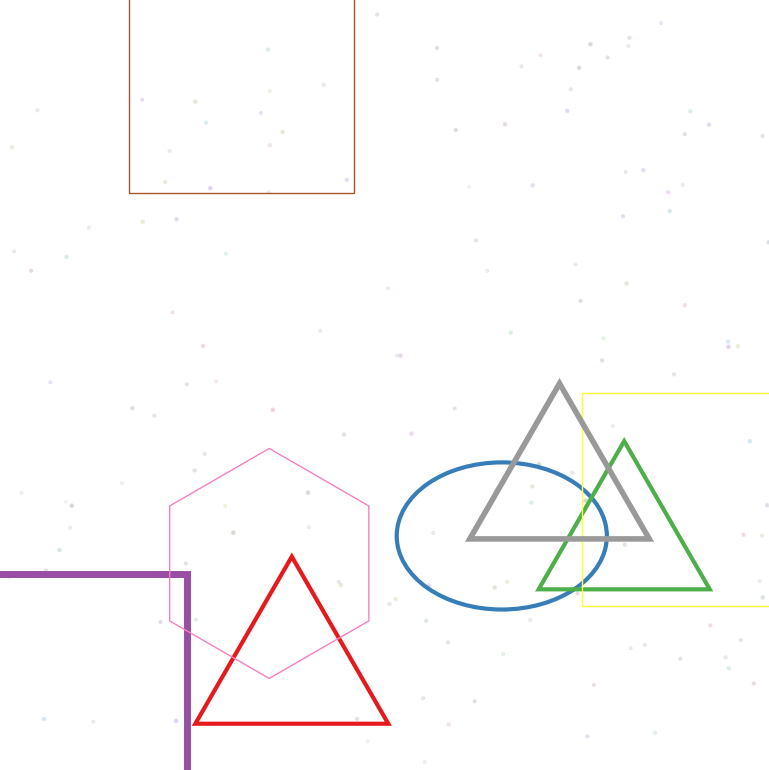[{"shape": "triangle", "thickness": 1.5, "radius": 0.72, "center": [0.379, 0.132]}, {"shape": "oval", "thickness": 1.5, "radius": 0.68, "center": [0.652, 0.304]}, {"shape": "triangle", "thickness": 1.5, "radius": 0.64, "center": [0.811, 0.299]}, {"shape": "square", "thickness": 2.5, "radius": 0.71, "center": [0.101, 0.113]}, {"shape": "square", "thickness": 0.5, "radius": 0.69, "center": [0.895, 0.352]}, {"shape": "square", "thickness": 0.5, "radius": 0.73, "center": [0.314, 0.895]}, {"shape": "hexagon", "thickness": 0.5, "radius": 0.75, "center": [0.35, 0.268]}, {"shape": "triangle", "thickness": 2, "radius": 0.67, "center": [0.727, 0.367]}]